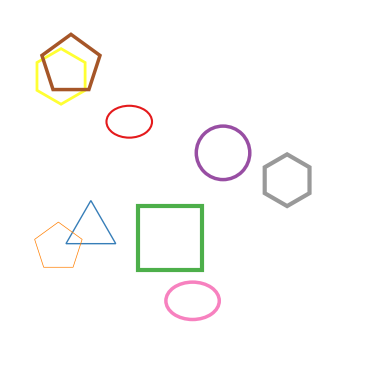[{"shape": "oval", "thickness": 1.5, "radius": 0.3, "center": [0.336, 0.684]}, {"shape": "triangle", "thickness": 1, "radius": 0.37, "center": [0.236, 0.404]}, {"shape": "square", "thickness": 3, "radius": 0.42, "center": [0.441, 0.381]}, {"shape": "circle", "thickness": 2.5, "radius": 0.35, "center": [0.579, 0.603]}, {"shape": "pentagon", "thickness": 0.5, "radius": 0.32, "center": [0.152, 0.358]}, {"shape": "hexagon", "thickness": 2, "radius": 0.36, "center": [0.159, 0.802]}, {"shape": "pentagon", "thickness": 2.5, "radius": 0.4, "center": [0.184, 0.832]}, {"shape": "oval", "thickness": 2.5, "radius": 0.35, "center": [0.5, 0.219]}, {"shape": "hexagon", "thickness": 3, "radius": 0.34, "center": [0.746, 0.532]}]